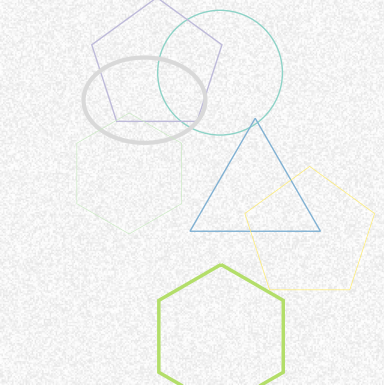[{"shape": "circle", "thickness": 1, "radius": 0.81, "center": [0.572, 0.811]}, {"shape": "pentagon", "thickness": 1, "radius": 0.89, "center": [0.407, 0.829]}, {"shape": "triangle", "thickness": 1, "radius": 0.98, "center": [0.663, 0.497]}, {"shape": "hexagon", "thickness": 2.5, "radius": 0.93, "center": [0.574, 0.126]}, {"shape": "oval", "thickness": 3, "radius": 0.79, "center": [0.375, 0.74]}, {"shape": "hexagon", "thickness": 0.5, "radius": 0.79, "center": [0.336, 0.549]}, {"shape": "pentagon", "thickness": 0.5, "radius": 0.89, "center": [0.804, 0.391]}]